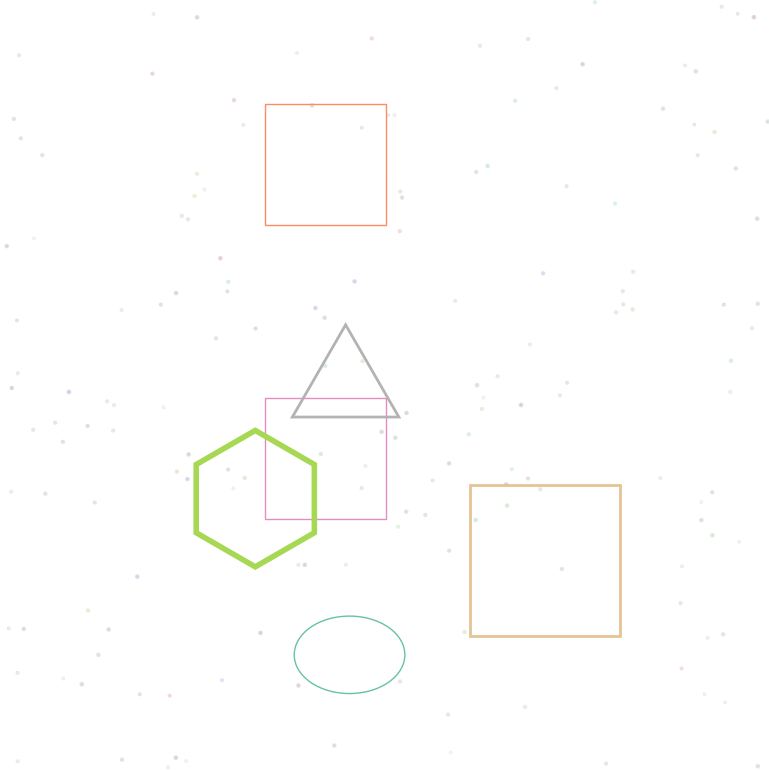[{"shape": "oval", "thickness": 0.5, "radius": 0.36, "center": [0.454, 0.15]}, {"shape": "square", "thickness": 0.5, "radius": 0.39, "center": [0.423, 0.786]}, {"shape": "square", "thickness": 0.5, "radius": 0.39, "center": [0.422, 0.404]}, {"shape": "hexagon", "thickness": 2, "radius": 0.44, "center": [0.332, 0.352]}, {"shape": "square", "thickness": 1, "radius": 0.49, "center": [0.708, 0.272]}, {"shape": "triangle", "thickness": 1, "radius": 0.4, "center": [0.449, 0.498]}]